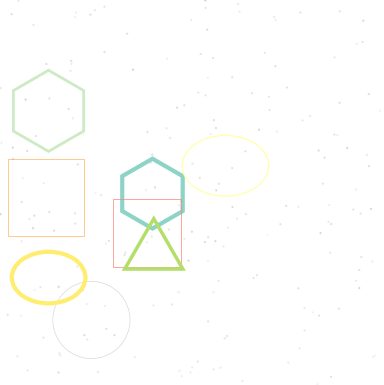[{"shape": "hexagon", "thickness": 3, "radius": 0.45, "center": [0.396, 0.497]}, {"shape": "oval", "thickness": 1, "radius": 0.56, "center": [0.586, 0.569]}, {"shape": "square", "thickness": 0.5, "radius": 0.44, "center": [0.382, 0.394]}, {"shape": "square", "thickness": 0.5, "radius": 0.5, "center": [0.119, 0.487]}, {"shape": "triangle", "thickness": 2.5, "radius": 0.44, "center": [0.399, 0.345]}, {"shape": "circle", "thickness": 0.5, "radius": 0.5, "center": [0.237, 0.169]}, {"shape": "hexagon", "thickness": 2, "radius": 0.53, "center": [0.126, 0.712]}, {"shape": "oval", "thickness": 3, "radius": 0.48, "center": [0.126, 0.279]}]